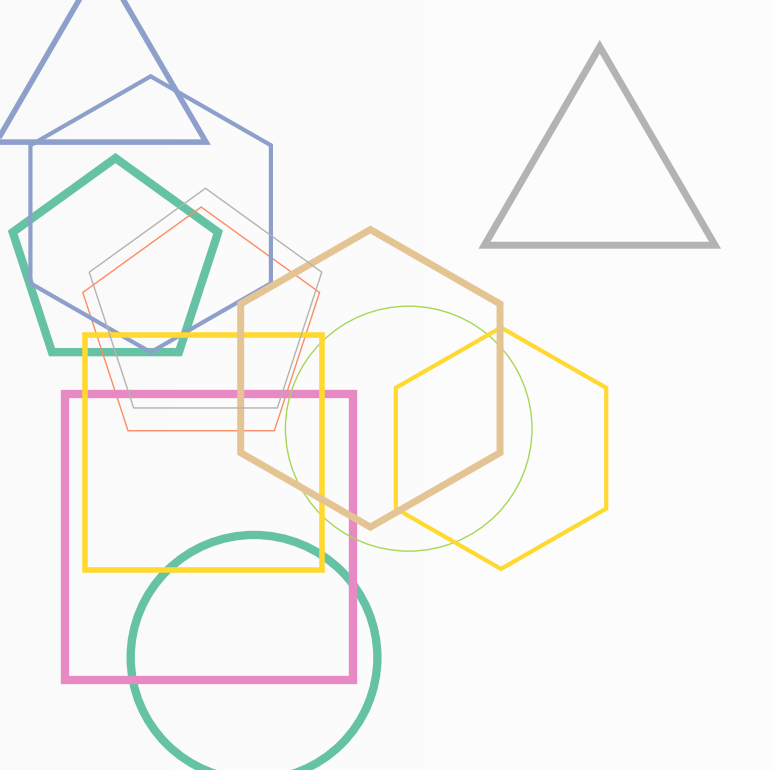[{"shape": "circle", "thickness": 3, "radius": 0.8, "center": [0.328, 0.146]}, {"shape": "pentagon", "thickness": 3, "radius": 0.7, "center": [0.149, 0.655]}, {"shape": "pentagon", "thickness": 0.5, "radius": 0.8, "center": [0.26, 0.571]}, {"shape": "triangle", "thickness": 2, "radius": 0.78, "center": [0.131, 0.894]}, {"shape": "hexagon", "thickness": 1.5, "radius": 0.9, "center": [0.194, 0.722]}, {"shape": "square", "thickness": 3, "radius": 0.93, "center": [0.27, 0.303]}, {"shape": "circle", "thickness": 0.5, "radius": 0.8, "center": [0.527, 0.443]}, {"shape": "square", "thickness": 2, "radius": 0.76, "center": [0.263, 0.412]}, {"shape": "hexagon", "thickness": 1.5, "radius": 0.78, "center": [0.646, 0.418]}, {"shape": "hexagon", "thickness": 2.5, "radius": 0.97, "center": [0.478, 0.509]}, {"shape": "triangle", "thickness": 2.5, "radius": 0.86, "center": [0.774, 0.767]}, {"shape": "pentagon", "thickness": 0.5, "radius": 0.79, "center": [0.265, 0.598]}]